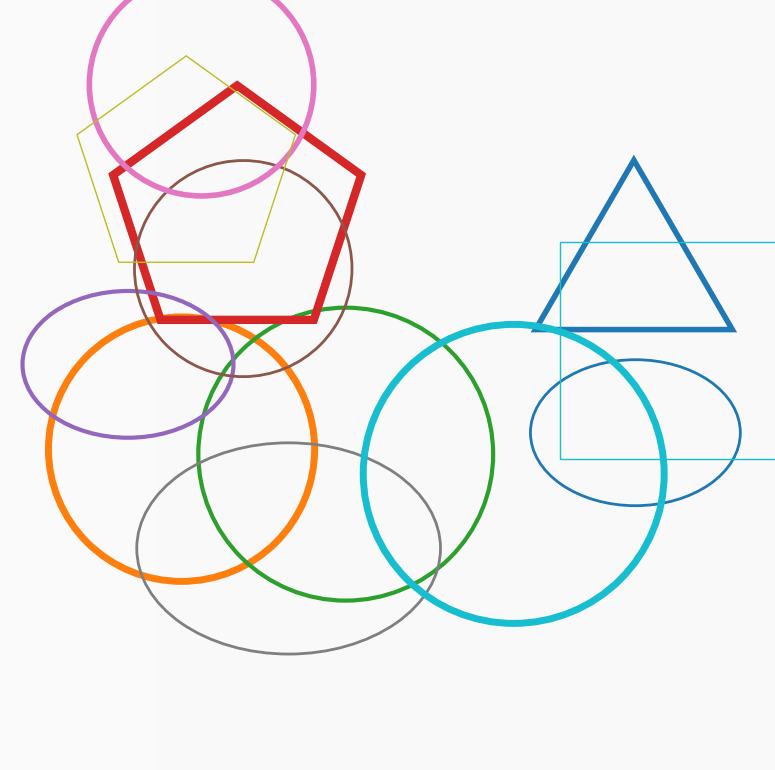[{"shape": "oval", "thickness": 1, "radius": 0.68, "center": [0.82, 0.438]}, {"shape": "triangle", "thickness": 2, "radius": 0.73, "center": [0.818, 0.645]}, {"shape": "circle", "thickness": 2.5, "radius": 0.86, "center": [0.234, 0.417]}, {"shape": "circle", "thickness": 1.5, "radius": 0.95, "center": [0.446, 0.41]}, {"shape": "pentagon", "thickness": 3, "radius": 0.84, "center": [0.306, 0.721]}, {"shape": "oval", "thickness": 1.5, "radius": 0.68, "center": [0.165, 0.527]}, {"shape": "circle", "thickness": 1, "radius": 0.7, "center": [0.314, 0.651]}, {"shape": "circle", "thickness": 2, "radius": 0.72, "center": [0.26, 0.89]}, {"shape": "oval", "thickness": 1, "radius": 0.98, "center": [0.372, 0.288]}, {"shape": "pentagon", "thickness": 0.5, "radius": 0.74, "center": [0.24, 0.779]}, {"shape": "circle", "thickness": 2.5, "radius": 0.97, "center": [0.663, 0.385]}, {"shape": "square", "thickness": 0.5, "radius": 0.7, "center": [0.863, 0.545]}]